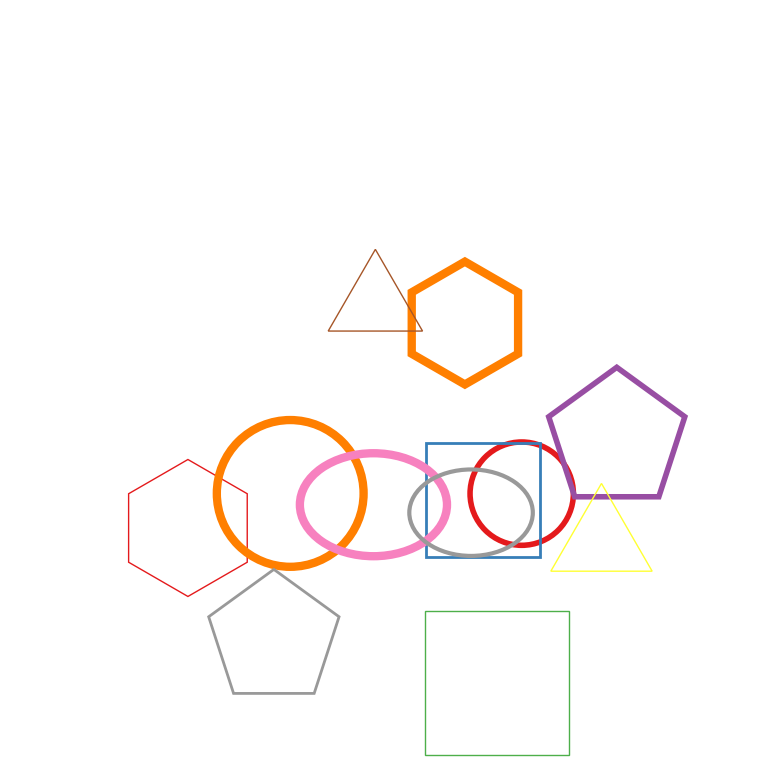[{"shape": "circle", "thickness": 2, "radius": 0.34, "center": [0.678, 0.359]}, {"shape": "hexagon", "thickness": 0.5, "radius": 0.44, "center": [0.244, 0.314]}, {"shape": "square", "thickness": 1, "radius": 0.37, "center": [0.627, 0.351]}, {"shape": "square", "thickness": 0.5, "radius": 0.47, "center": [0.646, 0.113]}, {"shape": "pentagon", "thickness": 2, "radius": 0.46, "center": [0.801, 0.43]}, {"shape": "circle", "thickness": 3, "radius": 0.48, "center": [0.377, 0.359]}, {"shape": "hexagon", "thickness": 3, "radius": 0.4, "center": [0.604, 0.58]}, {"shape": "triangle", "thickness": 0.5, "radius": 0.38, "center": [0.781, 0.296]}, {"shape": "triangle", "thickness": 0.5, "radius": 0.35, "center": [0.487, 0.605]}, {"shape": "oval", "thickness": 3, "radius": 0.48, "center": [0.485, 0.345]}, {"shape": "oval", "thickness": 1.5, "radius": 0.4, "center": [0.612, 0.334]}, {"shape": "pentagon", "thickness": 1, "radius": 0.45, "center": [0.356, 0.171]}]